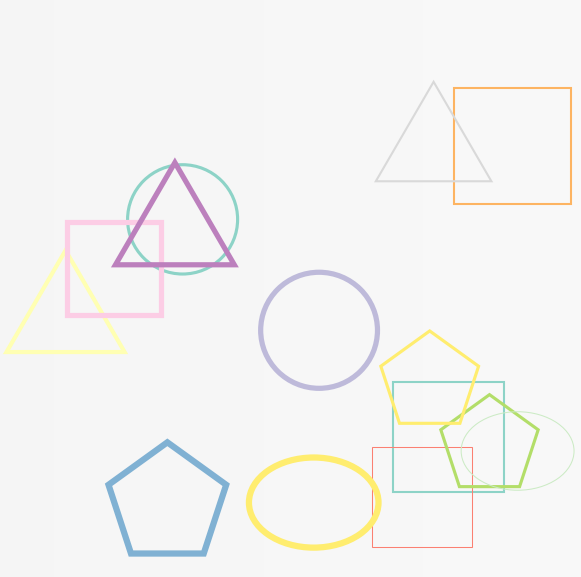[{"shape": "circle", "thickness": 1.5, "radius": 0.47, "center": [0.314, 0.619]}, {"shape": "square", "thickness": 1, "radius": 0.48, "center": [0.771, 0.242]}, {"shape": "triangle", "thickness": 2, "radius": 0.59, "center": [0.113, 0.448]}, {"shape": "circle", "thickness": 2.5, "radius": 0.5, "center": [0.549, 0.427]}, {"shape": "square", "thickness": 0.5, "radius": 0.43, "center": [0.726, 0.139]}, {"shape": "pentagon", "thickness": 3, "radius": 0.53, "center": [0.288, 0.127]}, {"shape": "square", "thickness": 1, "radius": 0.5, "center": [0.882, 0.746]}, {"shape": "pentagon", "thickness": 1.5, "radius": 0.44, "center": [0.842, 0.228]}, {"shape": "square", "thickness": 2.5, "radius": 0.4, "center": [0.196, 0.533]}, {"shape": "triangle", "thickness": 1, "radius": 0.57, "center": [0.746, 0.743]}, {"shape": "triangle", "thickness": 2.5, "radius": 0.59, "center": [0.301, 0.6]}, {"shape": "oval", "thickness": 0.5, "radius": 0.49, "center": [0.89, 0.218]}, {"shape": "pentagon", "thickness": 1.5, "radius": 0.44, "center": [0.739, 0.338]}, {"shape": "oval", "thickness": 3, "radius": 0.56, "center": [0.54, 0.129]}]